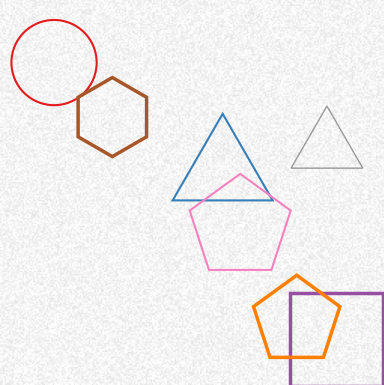[{"shape": "circle", "thickness": 1.5, "radius": 0.55, "center": [0.14, 0.837]}, {"shape": "triangle", "thickness": 1.5, "radius": 0.75, "center": [0.578, 0.554]}, {"shape": "square", "thickness": 2.5, "radius": 0.6, "center": [0.875, 0.118]}, {"shape": "pentagon", "thickness": 2.5, "radius": 0.59, "center": [0.771, 0.167]}, {"shape": "hexagon", "thickness": 2.5, "radius": 0.51, "center": [0.292, 0.696]}, {"shape": "pentagon", "thickness": 1.5, "radius": 0.69, "center": [0.624, 0.41]}, {"shape": "triangle", "thickness": 1, "radius": 0.54, "center": [0.849, 0.617]}]